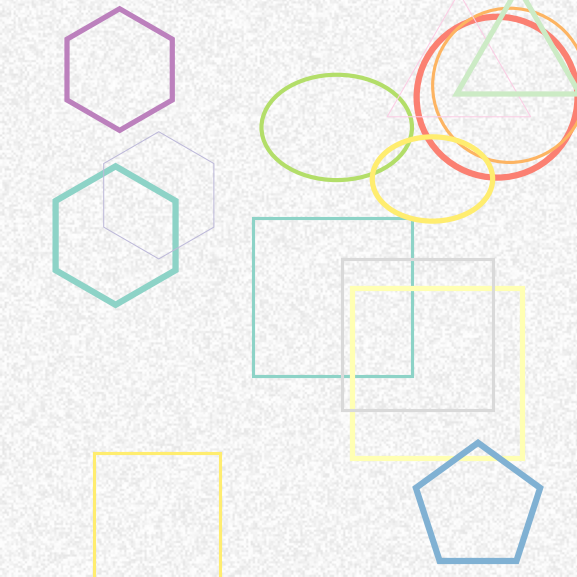[{"shape": "square", "thickness": 1.5, "radius": 0.69, "center": [0.576, 0.485]}, {"shape": "hexagon", "thickness": 3, "radius": 0.6, "center": [0.2, 0.591]}, {"shape": "square", "thickness": 2.5, "radius": 0.73, "center": [0.757, 0.353]}, {"shape": "hexagon", "thickness": 0.5, "radius": 0.55, "center": [0.275, 0.661]}, {"shape": "circle", "thickness": 3, "radius": 0.7, "center": [0.861, 0.831]}, {"shape": "pentagon", "thickness": 3, "radius": 0.57, "center": [0.828, 0.119]}, {"shape": "circle", "thickness": 1.5, "radius": 0.67, "center": [0.883, 0.851]}, {"shape": "oval", "thickness": 2, "radius": 0.65, "center": [0.583, 0.778]}, {"shape": "triangle", "thickness": 0.5, "radius": 0.72, "center": [0.795, 0.869]}, {"shape": "square", "thickness": 1.5, "radius": 0.65, "center": [0.722, 0.419]}, {"shape": "hexagon", "thickness": 2.5, "radius": 0.53, "center": [0.207, 0.879]}, {"shape": "triangle", "thickness": 2.5, "radius": 0.62, "center": [0.897, 0.898]}, {"shape": "oval", "thickness": 2.5, "radius": 0.52, "center": [0.749, 0.689]}, {"shape": "square", "thickness": 1.5, "radius": 0.54, "center": [0.272, 0.105]}]